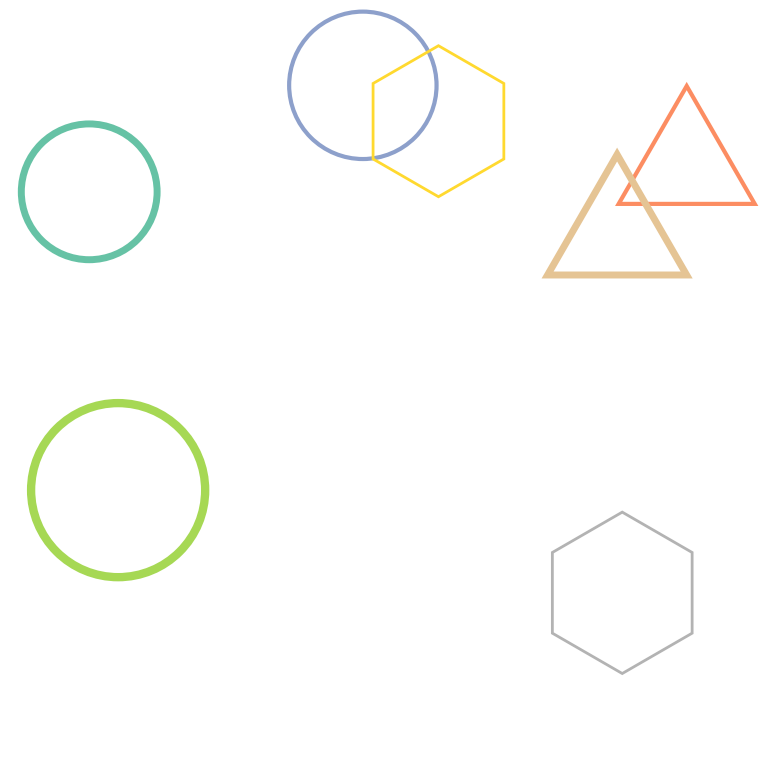[{"shape": "circle", "thickness": 2.5, "radius": 0.44, "center": [0.116, 0.751]}, {"shape": "triangle", "thickness": 1.5, "radius": 0.51, "center": [0.892, 0.786]}, {"shape": "circle", "thickness": 1.5, "radius": 0.48, "center": [0.471, 0.889]}, {"shape": "circle", "thickness": 3, "radius": 0.57, "center": [0.153, 0.363]}, {"shape": "hexagon", "thickness": 1, "radius": 0.49, "center": [0.569, 0.843]}, {"shape": "triangle", "thickness": 2.5, "radius": 0.52, "center": [0.801, 0.695]}, {"shape": "hexagon", "thickness": 1, "radius": 0.52, "center": [0.808, 0.23]}]